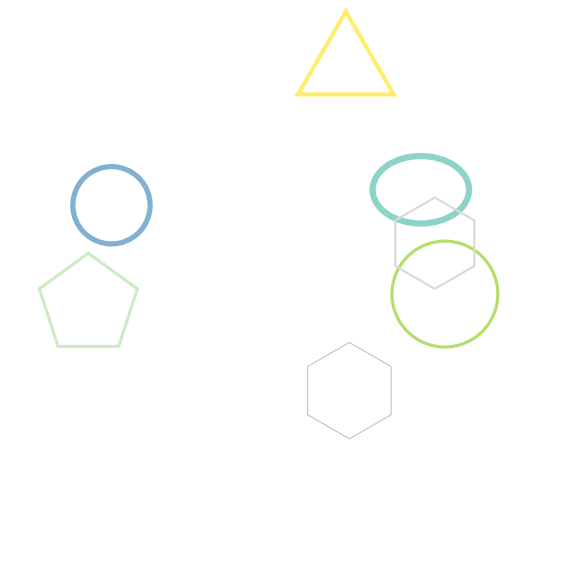[{"shape": "oval", "thickness": 3, "radius": 0.42, "center": [0.729, 0.671]}, {"shape": "hexagon", "thickness": 0.5, "radius": 0.42, "center": [0.605, 0.323]}, {"shape": "circle", "thickness": 2.5, "radius": 0.33, "center": [0.193, 0.644]}, {"shape": "circle", "thickness": 1.5, "radius": 0.46, "center": [0.77, 0.49]}, {"shape": "hexagon", "thickness": 1, "radius": 0.4, "center": [0.753, 0.578]}, {"shape": "pentagon", "thickness": 1.5, "radius": 0.45, "center": [0.153, 0.471]}, {"shape": "triangle", "thickness": 2, "radius": 0.48, "center": [0.599, 0.883]}]